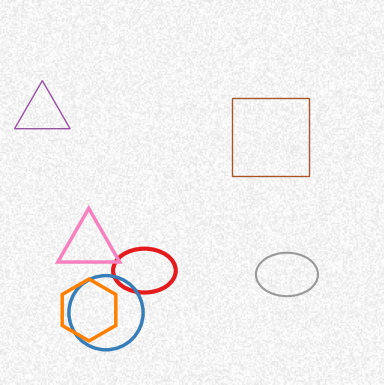[{"shape": "oval", "thickness": 3, "radius": 0.41, "center": [0.375, 0.297]}, {"shape": "circle", "thickness": 2.5, "radius": 0.48, "center": [0.275, 0.188]}, {"shape": "triangle", "thickness": 1, "radius": 0.42, "center": [0.11, 0.707]}, {"shape": "hexagon", "thickness": 2.5, "radius": 0.4, "center": [0.231, 0.195]}, {"shape": "square", "thickness": 1, "radius": 0.5, "center": [0.703, 0.644]}, {"shape": "triangle", "thickness": 2.5, "radius": 0.46, "center": [0.231, 0.366]}, {"shape": "oval", "thickness": 1.5, "radius": 0.4, "center": [0.745, 0.287]}]